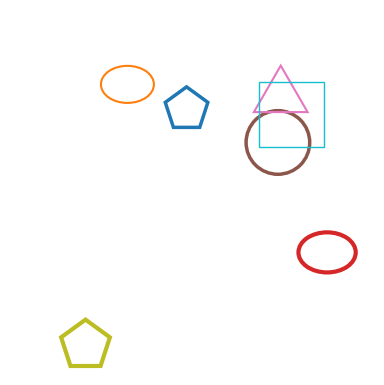[{"shape": "pentagon", "thickness": 2.5, "radius": 0.29, "center": [0.485, 0.716]}, {"shape": "oval", "thickness": 1.5, "radius": 0.34, "center": [0.331, 0.781]}, {"shape": "oval", "thickness": 3, "radius": 0.37, "center": [0.85, 0.344]}, {"shape": "circle", "thickness": 2.5, "radius": 0.41, "center": [0.722, 0.63]}, {"shape": "triangle", "thickness": 1.5, "radius": 0.4, "center": [0.729, 0.749]}, {"shape": "pentagon", "thickness": 3, "radius": 0.33, "center": [0.222, 0.103]}, {"shape": "square", "thickness": 1, "radius": 0.42, "center": [0.757, 0.702]}]